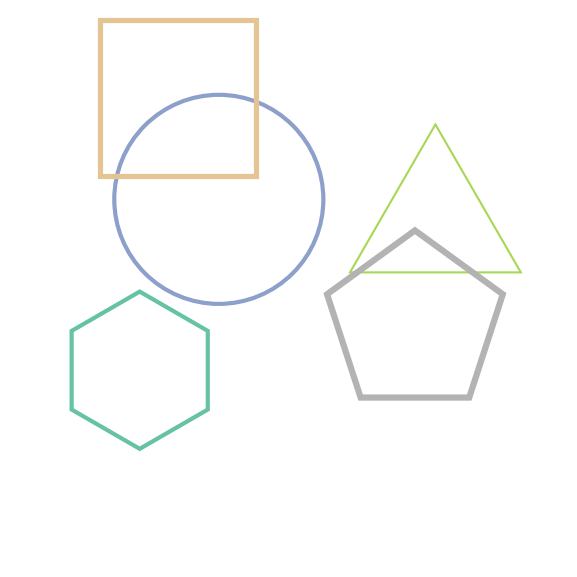[{"shape": "hexagon", "thickness": 2, "radius": 0.68, "center": [0.242, 0.358]}, {"shape": "circle", "thickness": 2, "radius": 0.91, "center": [0.379, 0.654]}, {"shape": "triangle", "thickness": 1, "radius": 0.85, "center": [0.754, 0.613]}, {"shape": "square", "thickness": 2.5, "radius": 0.67, "center": [0.308, 0.83]}, {"shape": "pentagon", "thickness": 3, "radius": 0.8, "center": [0.718, 0.44]}]